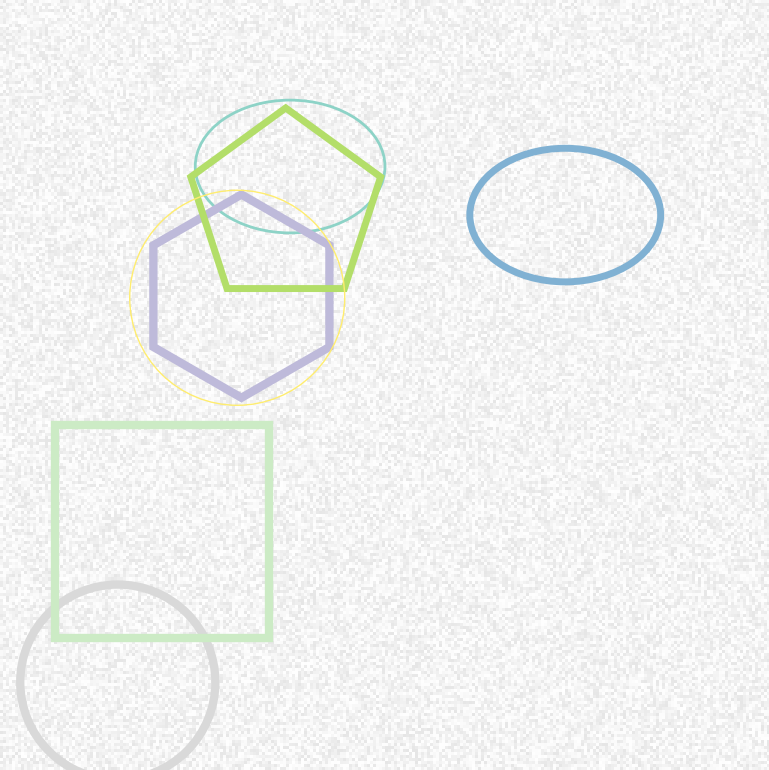[{"shape": "oval", "thickness": 1, "radius": 0.62, "center": [0.377, 0.784]}, {"shape": "hexagon", "thickness": 3, "radius": 0.66, "center": [0.314, 0.615]}, {"shape": "oval", "thickness": 2.5, "radius": 0.62, "center": [0.734, 0.721]}, {"shape": "pentagon", "thickness": 2.5, "radius": 0.65, "center": [0.371, 0.73]}, {"shape": "circle", "thickness": 3, "radius": 0.63, "center": [0.153, 0.114]}, {"shape": "square", "thickness": 3, "radius": 0.69, "center": [0.21, 0.31]}, {"shape": "circle", "thickness": 0.5, "radius": 0.7, "center": [0.308, 0.613]}]